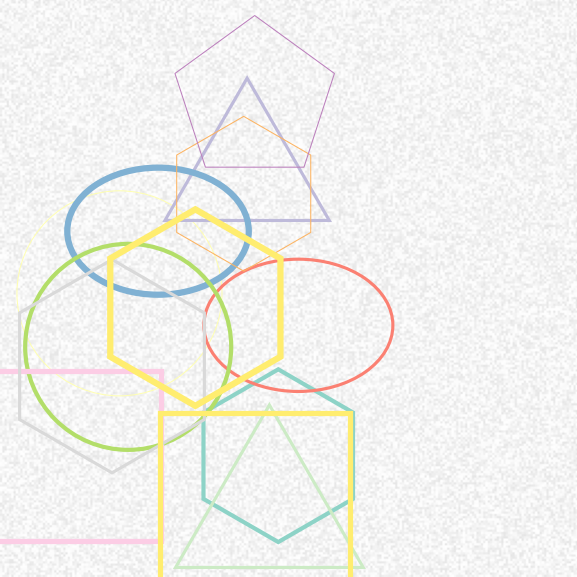[{"shape": "hexagon", "thickness": 2, "radius": 0.75, "center": [0.482, 0.21]}, {"shape": "circle", "thickness": 0.5, "radius": 0.89, "center": [0.207, 0.491]}, {"shape": "triangle", "thickness": 1.5, "radius": 0.82, "center": [0.428, 0.7]}, {"shape": "oval", "thickness": 1.5, "radius": 0.82, "center": [0.517, 0.436]}, {"shape": "oval", "thickness": 3, "radius": 0.79, "center": [0.274, 0.599]}, {"shape": "hexagon", "thickness": 0.5, "radius": 0.67, "center": [0.422, 0.664]}, {"shape": "circle", "thickness": 2, "radius": 0.89, "center": [0.222, 0.399]}, {"shape": "square", "thickness": 2.5, "radius": 0.73, "center": [0.133, 0.209]}, {"shape": "hexagon", "thickness": 1.5, "radius": 0.92, "center": [0.194, 0.365]}, {"shape": "pentagon", "thickness": 0.5, "radius": 0.73, "center": [0.441, 0.827]}, {"shape": "triangle", "thickness": 1.5, "radius": 0.94, "center": [0.466, 0.11]}, {"shape": "square", "thickness": 2.5, "radius": 0.82, "center": [0.442, 0.12]}, {"shape": "hexagon", "thickness": 3, "radius": 0.85, "center": [0.338, 0.466]}]